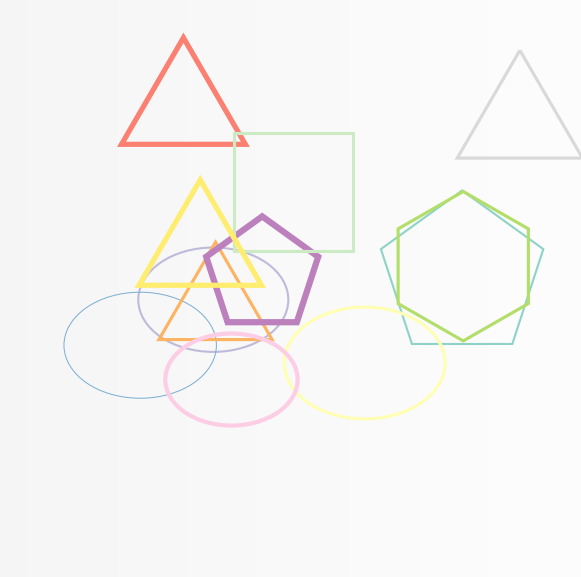[{"shape": "pentagon", "thickness": 1, "radius": 0.73, "center": [0.795, 0.522]}, {"shape": "oval", "thickness": 1.5, "radius": 0.69, "center": [0.627, 0.371]}, {"shape": "oval", "thickness": 1, "radius": 0.65, "center": [0.367, 0.48]}, {"shape": "triangle", "thickness": 2.5, "radius": 0.62, "center": [0.316, 0.811]}, {"shape": "oval", "thickness": 0.5, "radius": 0.66, "center": [0.241, 0.401]}, {"shape": "triangle", "thickness": 1.5, "radius": 0.56, "center": [0.371, 0.467]}, {"shape": "hexagon", "thickness": 1.5, "radius": 0.65, "center": [0.797, 0.538]}, {"shape": "oval", "thickness": 2, "radius": 0.57, "center": [0.398, 0.342]}, {"shape": "triangle", "thickness": 1.5, "radius": 0.62, "center": [0.894, 0.788]}, {"shape": "pentagon", "thickness": 3, "radius": 0.51, "center": [0.451, 0.523]}, {"shape": "square", "thickness": 1.5, "radius": 0.51, "center": [0.505, 0.667]}, {"shape": "triangle", "thickness": 2.5, "radius": 0.61, "center": [0.345, 0.566]}]